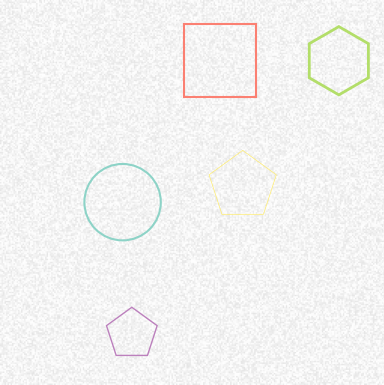[{"shape": "circle", "thickness": 1.5, "radius": 0.5, "center": [0.318, 0.475]}, {"shape": "square", "thickness": 1.5, "radius": 0.47, "center": [0.572, 0.843]}, {"shape": "hexagon", "thickness": 2, "radius": 0.44, "center": [0.88, 0.842]}, {"shape": "pentagon", "thickness": 1, "radius": 0.35, "center": [0.342, 0.133]}, {"shape": "pentagon", "thickness": 0.5, "radius": 0.46, "center": [0.63, 0.518]}]